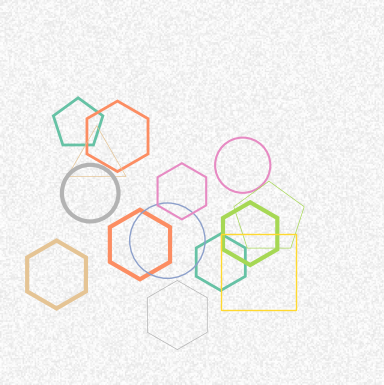[{"shape": "pentagon", "thickness": 2, "radius": 0.34, "center": [0.203, 0.678]}, {"shape": "hexagon", "thickness": 2, "radius": 0.37, "center": [0.573, 0.319]}, {"shape": "hexagon", "thickness": 2, "radius": 0.46, "center": [0.305, 0.646]}, {"shape": "hexagon", "thickness": 3, "radius": 0.45, "center": [0.363, 0.365]}, {"shape": "circle", "thickness": 1, "radius": 0.49, "center": [0.435, 0.375]}, {"shape": "circle", "thickness": 1.5, "radius": 0.36, "center": [0.63, 0.571]}, {"shape": "hexagon", "thickness": 1.5, "radius": 0.36, "center": [0.472, 0.503]}, {"shape": "hexagon", "thickness": 3, "radius": 0.41, "center": [0.65, 0.393]}, {"shape": "pentagon", "thickness": 0.5, "radius": 0.48, "center": [0.699, 0.433]}, {"shape": "square", "thickness": 1, "radius": 0.49, "center": [0.671, 0.294]}, {"shape": "triangle", "thickness": 0.5, "radius": 0.44, "center": [0.251, 0.586]}, {"shape": "hexagon", "thickness": 3, "radius": 0.44, "center": [0.147, 0.287]}, {"shape": "circle", "thickness": 3, "radius": 0.37, "center": [0.234, 0.498]}, {"shape": "hexagon", "thickness": 0.5, "radius": 0.45, "center": [0.461, 0.182]}]